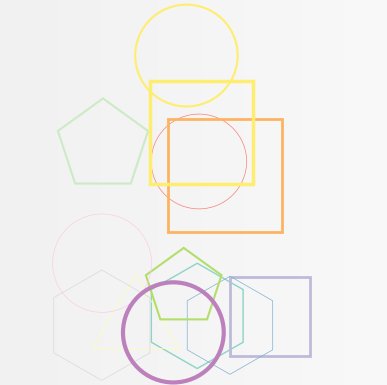[{"shape": "hexagon", "thickness": 1, "radius": 0.68, "center": [0.509, 0.18]}, {"shape": "triangle", "thickness": 0.5, "radius": 0.64, "center": [0.35, 0.159]}, {"shape": "square", "thickness": 2, "radius": 0.52, "center": [0.697, 0.178]}, {"shape": "circle", "thickness": 0.5, "radius": 0.62, "center": [0.513, 0.581]}, {"shape": "hexagon", "thickness": 0.5, "radius": 0.64, "center": [0.593, 0.155]}, {"shape": "square", "thickness": 2, "radius": 0.73, "center": [0.581, 0.545]}, {"shape": "pentagon", "thickness": 1.5, "radius": 0.51, "center": [0.474, 0.253]}, {"shape": "circle", "thickness": 0.5, "radius": 0.64, "center": [0.263, 0.316]}, {"shape": "hexagon", "thickness": 0.5, "radius": 0.72, "center": [0.263, 0.155]}, {"shape": "circle", "thickness": 3, "radius": 0.65, "center": [0.447, 0.137]}, {"shape": "pentagon", "thickness": 1.5, "radius": 0.61, "center": [0.266, 0.622]}, {"shape": "circle", "thickness": 1.5, "radius": 0.66, "center": [0.481, 0.856]}, {"shape": "square", "thickness": 2.5, "radius": 0.67, "center": [0.519, 0.656]}]